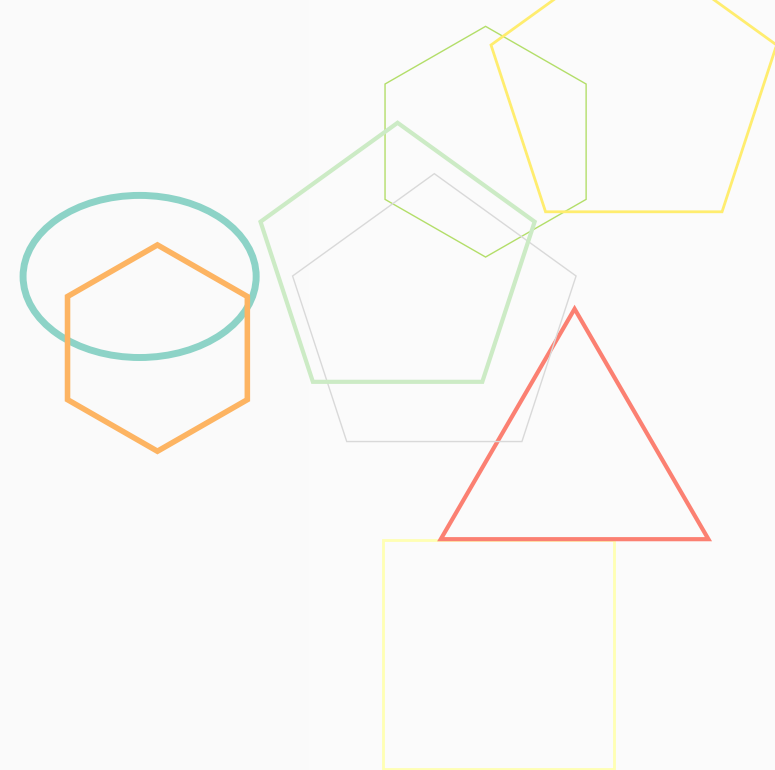[{"shape": "oval", "thickness": 2.5, "radius": 0.75, "center": [0.18, 0.641]}, {"shape": "square", "thickness": 1, "radius": 0.75, "center": [0.644, 0.15]}, {"shape": "triangle", "thickness": 1.5, "radius": 1.0, "center": [0.741, 0.399]}, {"shape": "hexagon", "thickness": 2, "radius": 0.67, "center": [0.203, 0.548]}, {"shape": "hexagon", "thickness": 0.5, "radius": 0.75, "center": [0.627, 0.816]}, {"shape": "pentagon", "thickness": 0.5, "radius": 0.96, "center": [0.56, 0.582]}, {"shape": "pentagon", "thickness": 1.5, "radius": 0.93, "center": [0.513, 0.655]}, {"shape": "pentagon", "thickness": 1, "radius": 0.97, "center": [0.818, 0.882]}]